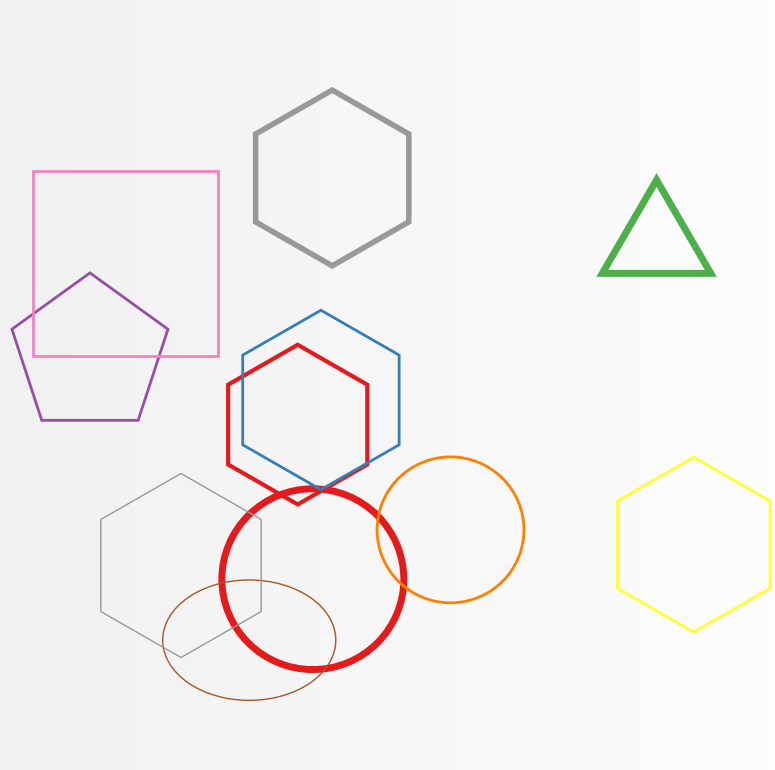[{"shape": "circle", "thickness": 2.5, "radius": 0.59, "center": [0.404, 0.248]}, {"shape": "hexagon", "thickness": 1.5, "radius": 0.52, "center": [0.384, 0.449]}, {"shape": "hexagon", "thickness": 1, "radius": 0.58, "center": [0.414, 0.481]}, {"shape": "triangle", "thickness": 2.5, "radius": 0.4, "center": [0.847, 0.685]}, {"shape": "pentagon", "thickness": 1, "radius": 0.53, "center": [0.116, 0.54]}, {"shape": "circle", "thickness": 1, "radius": 0.47, "center": [0.581, 0.312]}, {"shape": "hexagon", "thickness": 1, "radius": 0.57, "center": [0.895, 0.293]}, {"shape": "oval", "thickness": 0.5, "radius": 0.56, "center": [0.322, 0.169]}, {"shape": "square", "thickness": 1, "radius": 0.6, "center": [0.162, 0.658]}, {"shape": "hexagon", "thickness": 0.5, "radius": 0.6, "center": [0.234, 0.266]}, {"shape": "hexagon", "thickness": 2, "radius": 0.57, "center": [0.429, 0.769]}]